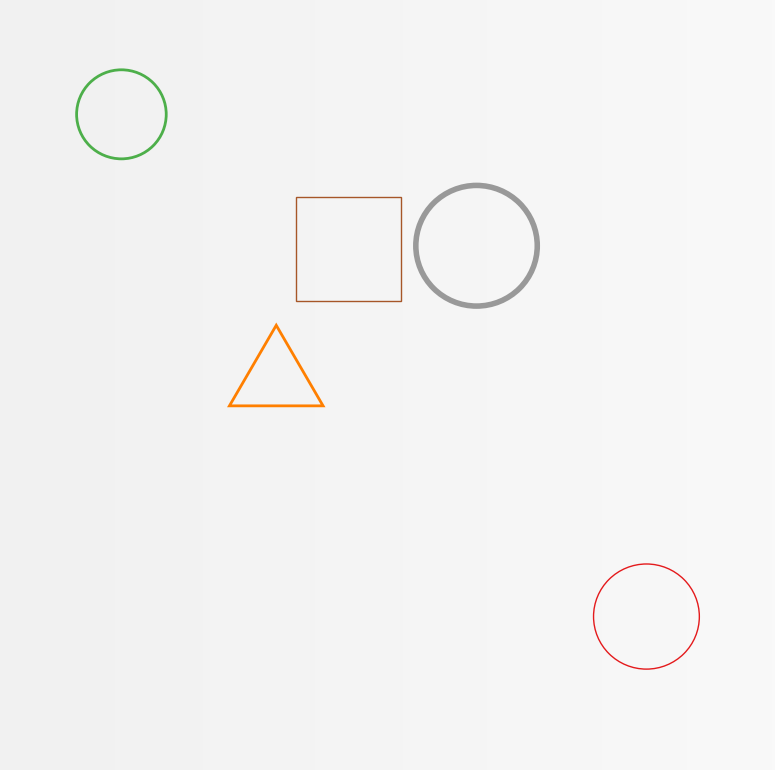[{"shape": "circle", "thickness": 0.5, "radius": 0.34, "center": [0.834, 0.199]}, {"shape": "circle", "thickness": 1, "radius": 0.29, "center": [0.157, 0.852]}, {"shape": "triangle", "thickness": 1, "radius": 0.35, "center": [0.356, 0.508]}, {"shape": "square", "thickness": 0.5, "radius": 0.34, "center": [0.449, 0.677]}, {"shape": "circle", "thickness": 2, "radius": 0.39, "center": [0.615, 0.681]}]